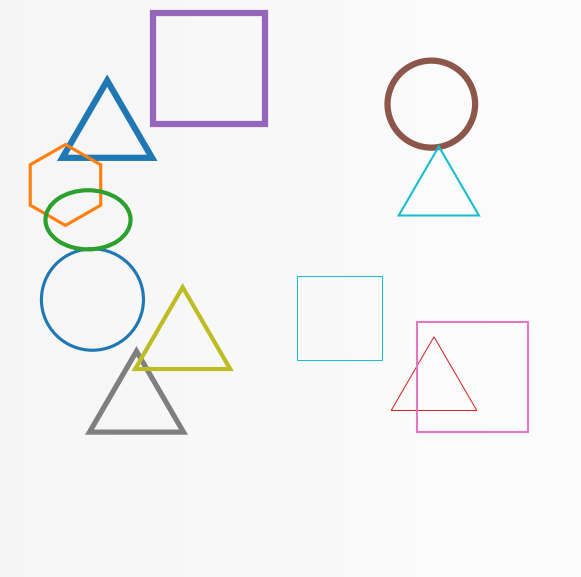[{"shape": "triangle", "thickness": 3, "radius": 0.45, "center": [0.184, 0.77]}, {"shape": "circle", "thickness": 1.5, "radius": 0.44, "center": [0.159, 0.48]}, {"shape": "hexagon", "thickness": 1.5, "radius": 0.35, "center": [0.113, 0.679]}, {"shape": "oval", "thickness": 2, "radius": 0.37, "center": [0.151, 0.619]}, {"shape": "triangle", "thickness": 0.5, "radius": 0.43, "center": [0.747, 0.331]}, {"shape": "square", "thickness": 3, "radius": 0.48, "center": [0.36, 0.88]}, {"shape": "circle", "thickness": 3, "radius": 0.38, "center": [0.742, 0.819]}, {"shape": "square", "thickness": 1, "radius": 0.48, "center": [0.812, 0.346]}, {"shape": "triangle", "thickness": 2.5, "radius": 0.47, "center": [0.235, 0.298]}, {"shape": "triangle", "thickness": 2, "radius": 0.47, "center": [0.314, 0.407]}, {"shape": "triangle", "thickness": 1, "radius": 0.4, "center": [0.755, 0.666]}, {"shape": "square", "thickness": 0.5, "radius": 0.37, "center": [0.584, 0.449]}]